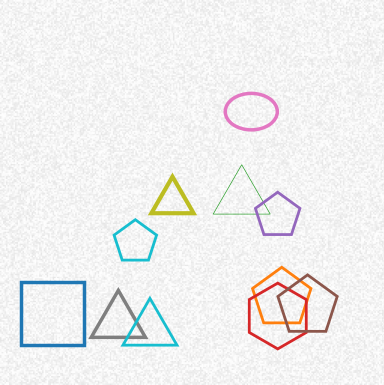[{"shape": "square", "thickness": 2.5, "radius": 0.41, "center": [0.136, 0.185]}, {"shape": "pentagon", "thickness": 2, "radius": 0.4, "center": [0.732, 0.226]}, {"shape": "triangle", "thickness": 0.5, "radius": 0.43, "center": [0.628, 0.487]}, {"shape": "hexagon", "thickness": 2, "radius": 0.43, "center": [0.721, 0.179]}, {"shape": "pentagon", "thickness": 2, "radius": 0.3, "center": [0.721, 0.44]}, {"shape": "pentagon", "thickness": 2, "radius": 0.41, "center": [0.799, 0.205]}, {"shape": "oval", "thickness": 2.5, "radius": 0.34, "center": [0.653, 0.71]}, {"shape": "triangle", "thickness": 2.5, "radius": 0.41, "center": [0.307, 0.164]}, {"shape": "triangle", "thickness": 3, "radius": 0.32, "center": [0.448, 0.478]}, {"shape": "pentagon", "thickness": 2, "radius": 0.29, "center": [0.352, 0.371]}, {"shape": "triangle", "thickness": 2, "radius": 0.4, "center": [0.389, 0.144]}]